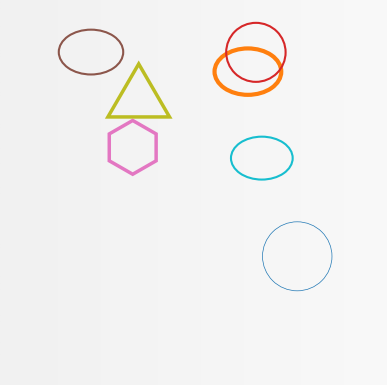[{"shape": "circle", "thickness": 0.5, "radius": 0.45, "center": [0.767, 0.334]}, {"shape": "oval", "thickness": 3, "radius": 0.43, "center": [0.64, 0.814]}, {"shape": "circle", "thickness": 1.5, "radius": 0.38, "center": [0.66, 0.864]}, {"shape": "oval", "thickness": 1.5, "radius": 0.42, "center": [0.235, 0.865]}, {"shape": "hexagon", "thickness": 2.5, "radius": 0.35, "center": [0.342, 0.617]}, {"shape": "triangle", "thickness": 2.5, "radius": 0.46, "center": [0.358, 0.742]}, {"shape": "oval", "thickness": 1.5, "radius": 0.4, "center": [0.676, 0.589]}]